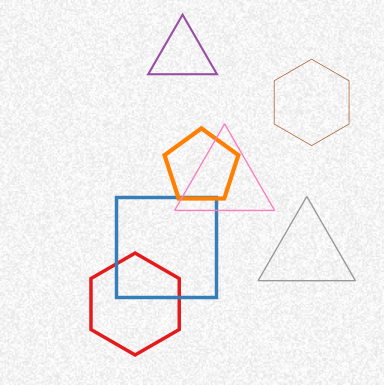[{"shape": "hexagon", "thickness": 2.5, "radius": 0.66, "center": [0.351, 0.21]}, {"shape": "square", "thickness": 2.5, "radius": 0.65, "center": [0.43, 0.358]}, {"shape": "triangle", "thickness": 1.5, "radius": 0.52, "center": [0.474, 0.859]}, {"shape": "pentagon", "thickness": 3, "radius": 0.5, "center": [0.523, 0.566]}, {"shape": "hexagon", "thickness": 0.5, "radius": 0.56, "center": [0.809, 0.734]}, {"shape": "triangle", "thickness": 1, "radius": 0.75, "center": [0.583, 0.528]}, {"shape": "triangle", "thickness": 1, "radius": 0.73, "center": [0.797, 0.344]}]